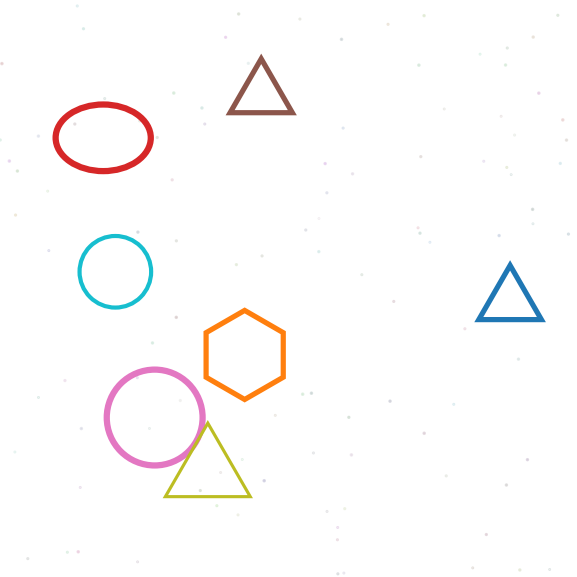[{"shape": "triangle", "thickness": 2.5, "radius": 0.31, "center": [0.883, 0.477]}, {"shape": "hexagon", "thickness": 2.5, "radius": 0.39, "center": [0.424, 0.384]}, {"shape": "oval", "thickness": 3, "radius": 0.41, "center": [0.179, 0.761]}, {"shape": "triangle", "thickness": 2.5, "radius": 0.31, "center": [0.452, 0.835]}, {"shape": "circle", "thickness": 3, "radius": 0.41, "center": [0.268, 0.276]}, {"shape": "triangle", "thickness": 1.5, "radius": 0.42, "center": [0.36, 0.182]}, {"shape": "circle", "thickness": 2, "radius": 0.31, "center": [0.2, 0.529]}]